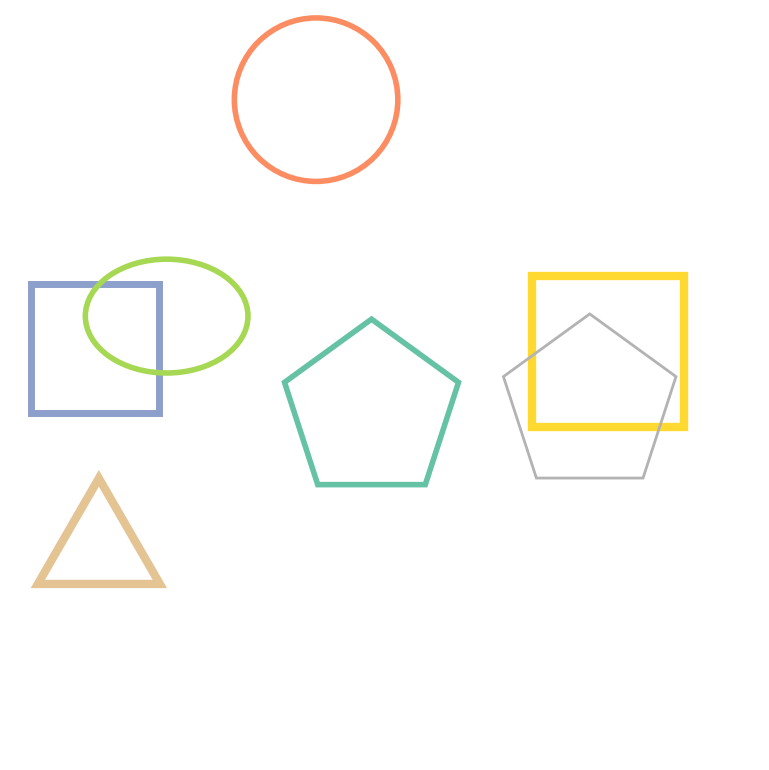[{"shape": "pentagon", "thickness": 2, "radius": 0.59, "center": [0.482, 0.467]}, {"shape": "circle", "thickness": 2, "radius": 0.53, "center": [0.411, 0.871]}, {"shape": "square", "thickness": 2.5, "radius": 0.42, "center": [0.124, 0.547]}, {"shape": "oval", "thickness": 2, "radius": 0.53, "center": [0.216, 0.59]}, {"shape": "square", "thickness": 3, "radius": 0.49, "center": [0.789, 0.543]}, {"shape": "triangle", "thickness": 3, "radius": 0.46, "center": [0.128, 0.287]}, {"shape": "pentagon", "thickness": 1, "radius": 0.59, "center": [0.766, 0.474]}]